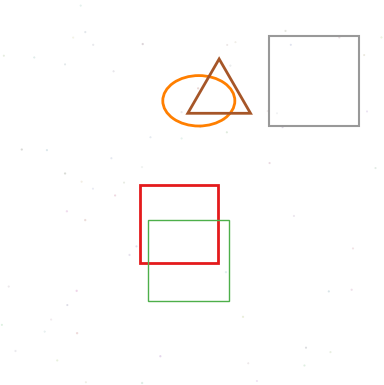[{"shape": "square", "thickness": 2, "radius": 0.51, "center": [0.464, 0.418]}, {"shape": "square", "thickness": 1, "radius": 0.53, "center": [0.49, 0.323]}, {"shape": "oval", "thickness": 2, "radius": 0.47, "center": [0.516, 0.738]}, {"shape": "triangle", "thickness": 2, "radius": 0.47, "center": [0.569, 0.753]}, {"shape": "square", "thickness": 1.5, "radius": 0.58, "center": [0.815, 0.79]}]